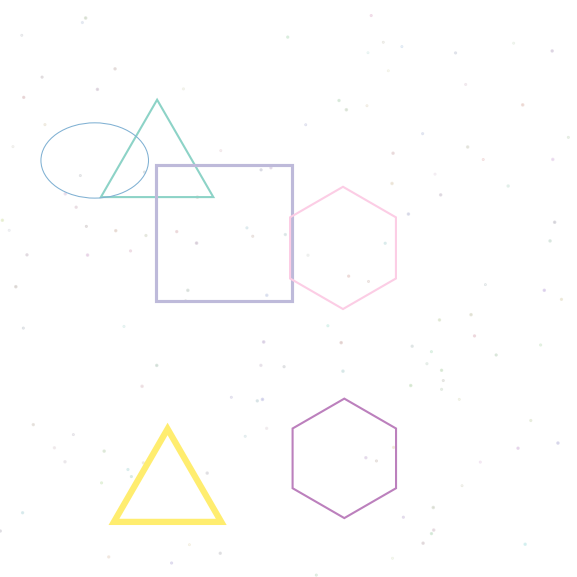[{"shape": "triangle", "thickness": 1, "radius": 0.56, "center": [0.272, 0.714]}, {"shape": "square", "thickness": 1.5, "radius": 0.59, "center": [0.388, 0.596]}, {"shape": "oval", "thickness": 0.5, "radius": 0.47, "center": [0.164, 0.721]}, {"shape": "hexagon", "thickness": 1, "radius": 0.53, "center": [0.594, 0.57]}, {"shape": "hexagon", "thickness": 1, "radius": 0.52, "center": [0.596, 0.205]}, {"shape": "triangle", "thickness": 3, "radius": 0.54, "center": [0.29, 0.149]}]